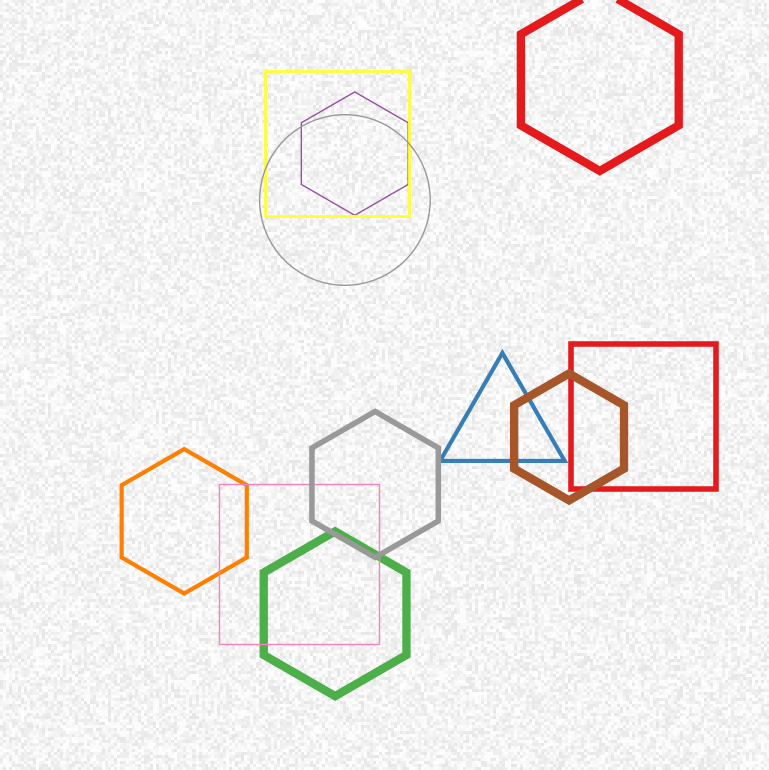[{"shape": "square", "thickness": 2, "radius": 0.47, "center": [0.836, 0.459]}, {"shape": "hexagon", "thickness": 3, "radius": 0.59, "center": [0.779, 0.896]}, {"shape": "triangle", "thickness": 1.5, "radius": 0.47, "center": [0.652, 0.448]}, {"shape": "hexagon", "thickness": 3, "radius": 0.54, "center": [0.435, 0.203]}, {"shape": "hexagon", "thickness": 0.5, "radius": 0.4, "center": [0.461, 0.801]}, {"shape": "hexagon", "thickness": 1.5, "radius": 0.47, "center": [0.239, 0.323]}, {"shape": "square", "thickness": 1, "radius": 0.47, "center": [0.438, 0.814]}, {"shape": "hexagon", "thickness": 3, "radius": 0.41, "center": [0.739, 0.433]}, {"shape": "square", "thickness": 0.5, "radius": 0.52, "center": [0.388, 0.267]}, {"shape": "circle", "thickness": 0.5, "radius": 0.55, "center": [0.448, 0.74]}, {"shape": "hexagon", "thickness": 2, "radius": 0.47, "center": [0.487, 0.371]}]